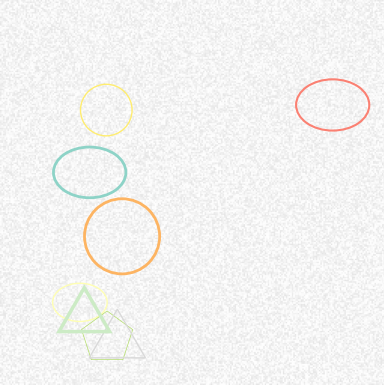[{"shape": "oval", "thickness": 2, "radius": 0.47, "center": [0.233, 0.552]}, {"shape": "oval", "thickness": 1, "radius": 0.35, "center": [0.207, 0.215]}, {"shape": "oval", "thickness": 1.5, "radius": 0.48, "center": [0.864, 0.727]}, {"shape": "circle", "thickness": 2, "radius": 0.49, "center": [0.317, 0.386]}, {"shape": "pentagon", "thickness": 0.5, "radius": 0.35, "center": [0.278, 0.122]}, {"shape": "triangle", "thickness": 1, "radius": 0.42, "center": [0.305, 0.113]}, {"shape": "triangle", "thickness": 2.5, "radius": 0.38, "center": [0.219, 0.177]}, {"shape": "circle", "thickness": 1, "radius": 0.33, "center": [0.276, 0.714]}]